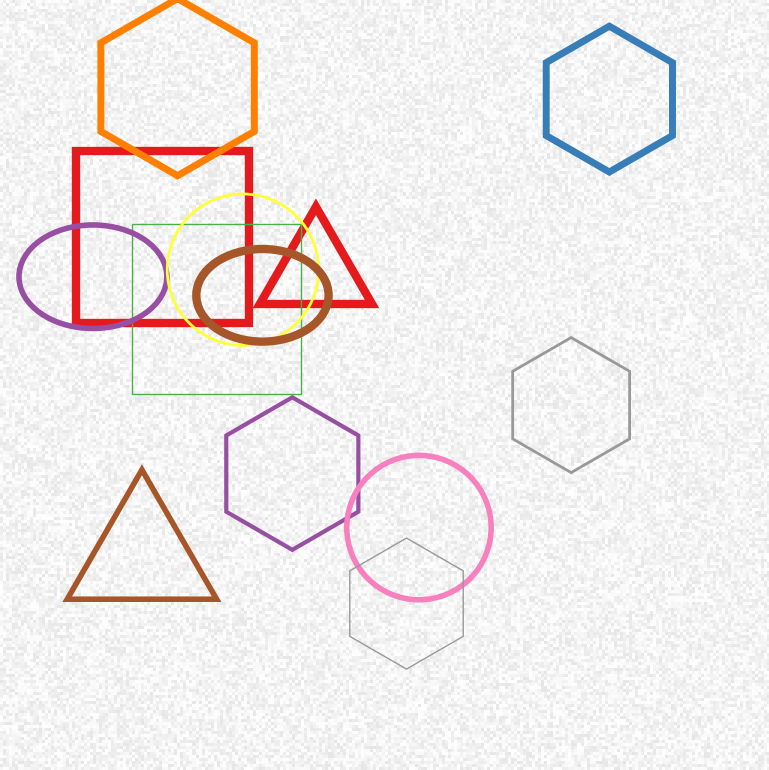[{"shape": "square", "thickness": 3, "radius": 0.56, "center": [0.211, 0.692]}, {"shape": "triangle", "thickness": 3, "radius": 0.42, "center": [0.41, 0.647]}, {"shape": "hexagon", "thickness": 2.5, "radius": 0.47, "center": [0.791, 0.871]}, {"shape": "square", "thickness": 0.5, "radius": 0.55, "center": [0.281, 0.599]}, {"shape": "hexagon", "thickness": 1.5, "radius": 0.5, "center": [0.38, 0.385]}, {"shape": "oval", "thickness": 2, "radius": 0.48, "center": [0.121, 0.641]}, {"shape": "hexagon", "thickness": 2.5, "radius": 0.58, "center": [0.231, 0.887]}, {"shape": "circle", "thickness": 1, "radius": 0.49, "center": [0.315, 0.65]}, {"shape": "triangle", "thickness": 2, "radius": 0.56, "center": [0.184, 0.278]}, {"shape": "oval", "thickness": 3, "radius": 0.43, "center": [0.341, 0.616]}, {"shape": "circle", "thickness": 2, "radius": 0.47, "center": [0.544, 0.315]}, {"shape": "hexagon", "thickness": 0.5, "radius": 0.43, "center": [0.528, 0.216]}, {"shape": "hexagon", "thickness": 1, "radius": 0.44, "center": [0.742, 0.474]}]